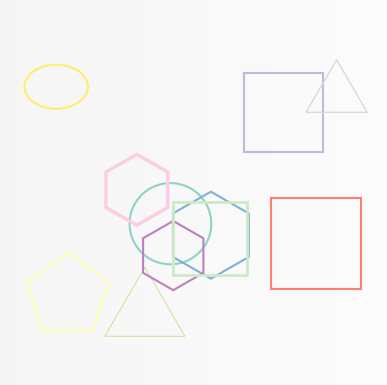[{"shape": "circle", "thickness": 1.5, "radius": 0.53, "center": [0.44, 0.419]}, {"shape": "pentagon", "thickness": 1.5, "radius": 0.56, "center": [0.175, 0.232]}, {"shape": "square", "thickness": 1.5, "radius": 0.51, "center": [0.731, 0.707]}, {"shape": "square", "thickness": 1.5, "radius": 0.59, "center": [0.815, 0.368]}, {"shape": "hexagon", "thickness": 1.5, "radius": 0.57, "center": [0.544, 0.389]}, {"shape": "triangle", "thickness": 0.5, "radius": 0.6, "center": [0.374, 0.186]}, {"shape": "hexagon", "thickness": 2.5, "radius": 0.46, "center": [0.353, 0.507]}, {"shape": "triangle", "thickness": 1, "radius": 0.46, "center": [0.869, 0.754]}, {"shape": "hexagon", "thickness": 1.5, "radius": 0.45, "center": [0.447, 0.336]}, {"shape": "square", "thickness": 2, "radius": 0.47, "center": [0.542, 0.38]}, {"shape": "oval", "thickness": 1.5, "radius": 0.41, "center": [0.145, 0.775]}]